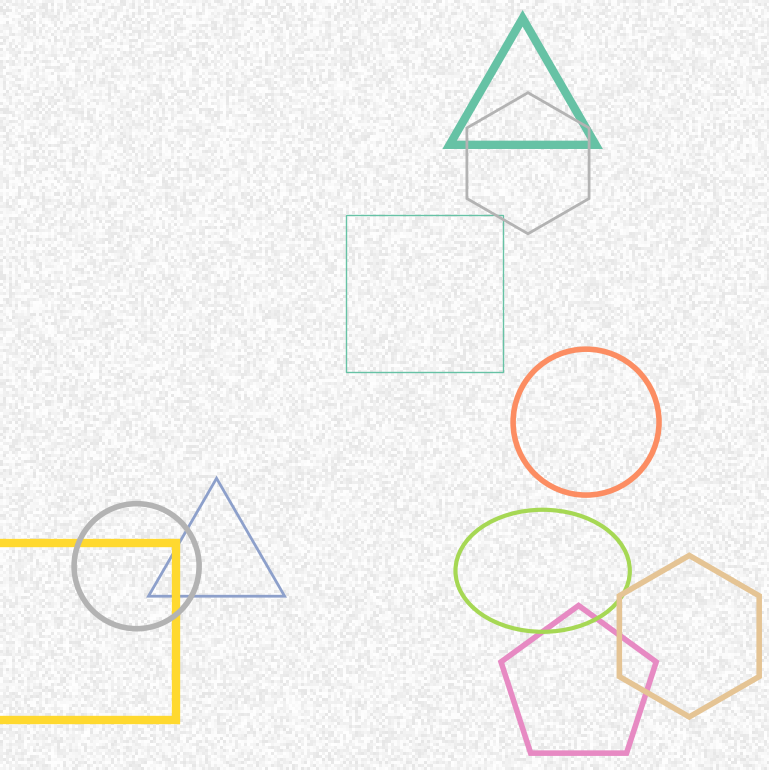[{"shape": "square", "thickness": 0.5, "radius": 0.51, "center": [0.552, 0.619]}, {"shape": "triangle", "thickness": 3, "radius": 0.55, "center": [0.679, 0.867]}, {"shape": "circle", "thickness": 2, "radius": 0.47, "center": [0.761, 0.452]}, {"shape": "triangle", "thickness": 1, "radius": 0.51, "center": [0.281, 0.277]}, {"shape": "pentagon", "thickness": 2, "radius": 0.53, "center": [0.751, 0.108]}, {"shape": "oval", "thickness": 1.5, "radius": 0.57, "center": [0.705, 0.259]}, {"shape": "square", "thickness": 3, "radius": 0.58, "center": [0.113, 0.18]}, {"shape": "hexagon", "thickness": 2, "radius": 0.52, "center": [0.895, 0.174]}, {"shape": "hexagon", "thickness": 1, "radius": 0.46, "center": [0.686, 0.788]}, {"shape": "circle", "thickness": 2, "radius": 0.41, "center": [0.177, 0.265]}]